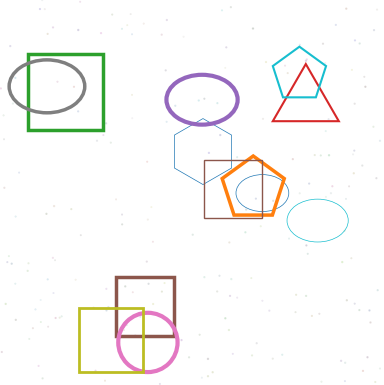[{"shape": "hexagon", "thickness": 0.5, "radius": 0.43, "center": [0.527, 0.606]}, {"shape": "oval", "thickness": 0.5, "radius": 0.34, "center": [0.682, 0.498]}, {"shape": "pentagon", "thickness": 2.5, "radius": 0.42, "center": [0.658, 0.51]}, {"shape": "square", "thickness": 2.5, "radius": 0.49, "center": [0.171, 0.761]}, {"shape": "triangle", "thickness": 1.5, "radius": 0.49, "center": [0.794, 0.735]}, {"shape": "oval", "thickness": 3, "radius": 0.46, "center": [0.525, 0.741]}, {"shape": "square", "thickness": 2.5, "radius": 0.38, "center": [0.377, 0.205]}, {"shape": "square", "thickness": 1, "radius": 0.38, "center": [0.606, 0.509]}, {"shape": "circle", "thickness": 3, "radius": 0.39, "center": [0.384, 0.111]}, {"shape": "oval", "thickness": 2.5, "radius": 0.49, "center": [0.122, 0.776]}, {"shape": "square", "thickness": 2, "radius": 0.41, "center": [0.289, 0.118]}, {"shape": "oval", "thickness": 0.5, "radius": 0.4, "center": [0.825, 0.427]}, {"shape": "pentagon", "thickness": 1.5, "radius": 0.36, "center": [0.778, 0.806]}]